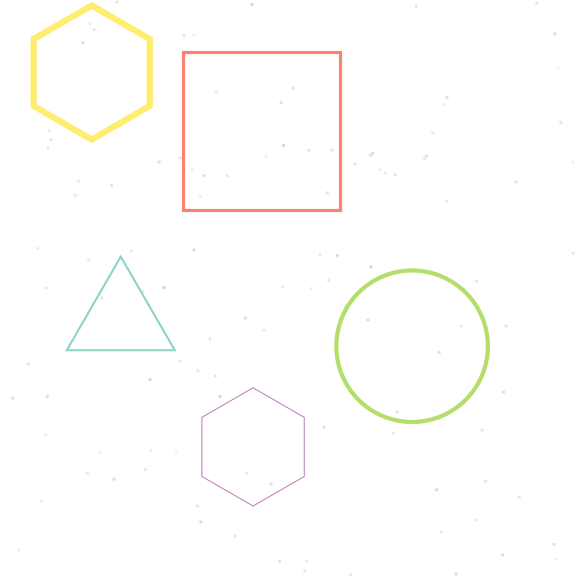[{"shape": "triangle", "thickness": 1, "radius": 0.54, "center": [0.209, 0.447]}, {"shape": "square", "thickness": 1.5, "radius": 0.68, "center": [0.453, 0.773]}, {"shape": "circle", "thickness": 2, "radius": 0.66, "center": [0.714, 0.4]}, {"shape": "hexagon", "thickness": 0.5, "radius": 0.51, "center": [0.438, 0.225]}, {"shape": "hexagon", "thickness": 3, "radius": 0.58, "center": [0.159, 0.874]}]